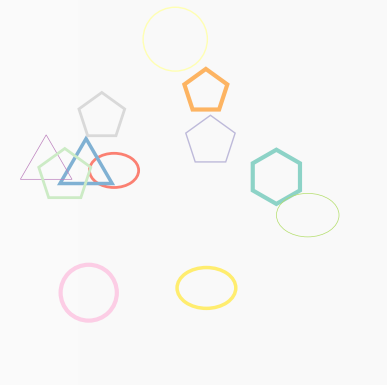[{"shape": "hexagon", "thickness": 3, "radius": 0.35, "center": [0.713, 0.541]}, {"shape": "circle", "thickness": 1, "radius": 0.41, "center": [0.452, 0.898]}, {"shape": "pentagon", "thickness": 1, "radius": 0.33, "center": [0.543, 0.634]}, {"shape": "oval", "thickness": 2, "radius": 0.32, "center": [0.294, 0.557]}, {"shape": "triangle", "thickness": 2.5, "radius": 0.39, "center": [0.222, 0.562]}, {"shape": "pentagon", "thickness": 3, "radius": 0.29, "center": [0.531, 0.763]}, {"shape": "oval", "thickness": 0.5, "radius": 0.4, "center": [0.794, 0.441]}, {"shape": "circle", "thickness": 3, "radius": 0.36, "center": [0.229, 0.24]}, {"shape": "pentagon", "thickness": 2, "radius": 0.31, "center": [0.263, 0.698]}, {"shape": "triangle", "thickness": 0.5, "radius": 0.38, "center": [0.119, 0.573]}, {"shape": "pentagon", "thickness": 2, "radius": 0.35, "center": [0.167, 0.544]}, {"shape": "oval", "thickness": 2.5, "radius": 0.38, "center": [0.533, 0.252]}]